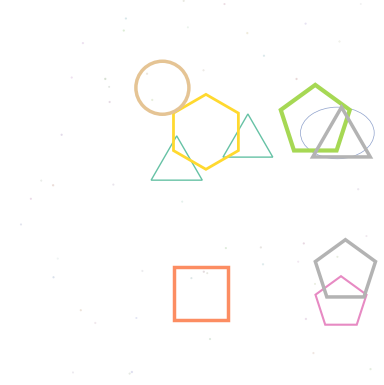[{"shape": "triangle", "thickness": 1, "radius": 0.37, "center": [0.644, 0.629]}, {"shape": "triangle", "thickness": 1, "radius": 0.38, "center": [0.459, 0.57]}, {"shape": "square", "thickness": 2.5, "radius": 0.35, "center": [0.522, 0.238]}, {"shape": "oval", "thickness": 0.5, "radius": 0.48, "center": [0.876, 0.655]}, {"shape": "pentagon", "thickness": 1.5, "radius": 0.35, "center": [0.886, 0.213]}, {"shape": "pentagon", "thickness": 3, "radius": 0.47, "center": [0.819, 0.685]}, {"shape": "hexagon", "thickness": 2, "radius": 0.49, "center": [0.535, 0.658]}, {"shape": "circle", "thickness": 2.5, "radius": 0.34, "center": [0.422, 0.772]}, {"shape": "triangle", "thickness": 2.5, "radius": 0.43, "center": [0.887, 0.635]}, {"shape": "pentagon", "thickness": 2.5, "radius": 0.41, "center": [0.897, 0.295]}]